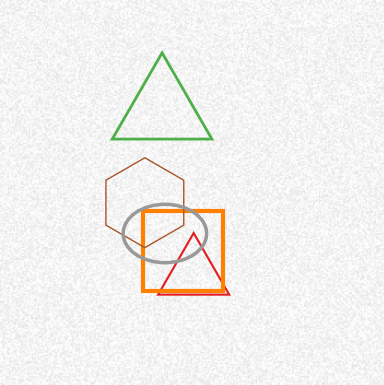[{"shape": "triangle", "thickness": 1.5, "radius": 0.53, "center": [0.503, 0.288]}, {"shape": "triangle", "thickness": 2, "radius": 0.75, "center": [0.421, 0.713]}, {"shape": "square", "thickness": 3, "radius": 0.52, "center": [0.476, 0.348]}, {"shape": "hexagon", "thickness": 1, "radius": 0.58, "center": [0.376, 0.473]}, {"shape": "oval", "thickness": 2.5, "radius": 0.54, "center": [0.428, 0.394]}]